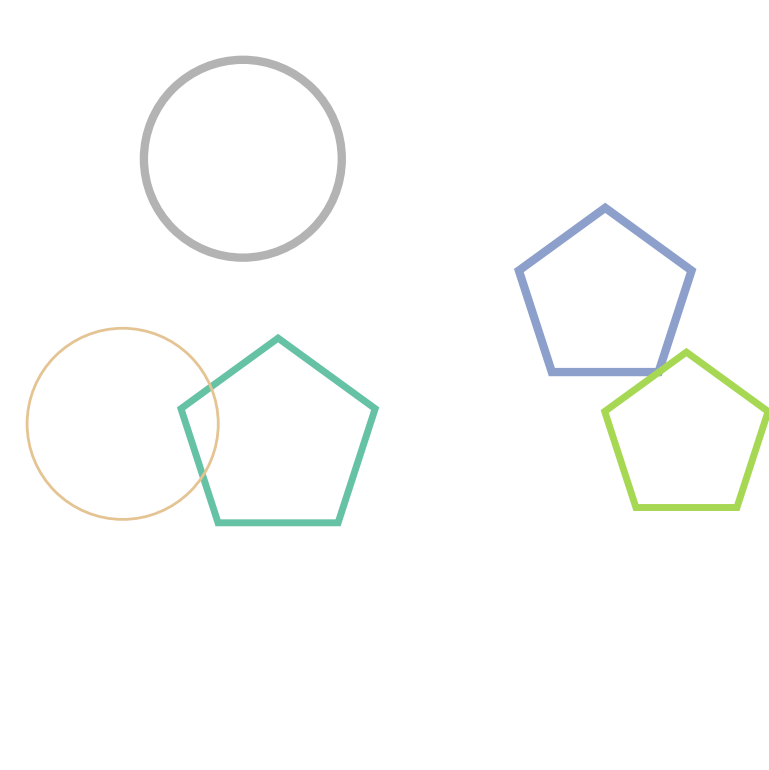[{"shape": "pentagon", "thickness": 2.5, "radius": 0.66, "center": [0.361, 0.428]}, {"shape": "pentagon", "thickness": 3, "radius": 0.59, "center": [0.786, 0.612]}, {"shape": "pentagon", "thickness": 2.5, "radius": 0.56, "center": [0.891, 0.431]}, {"shape": "circle", "thickness": 1, "radius": 0.62, "center": [0.159, 0.45]}, {"shape": "circle", "thickness": 3, "radius": 0.64, "center": [0.315, 0.794]}]